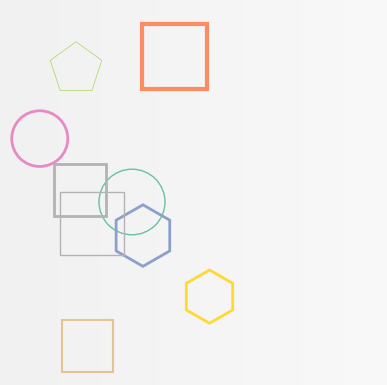[{"shape": "circle", "thickness": 1, "radius": 0.43, "center": [0.341, 0.475]}, {"shape": "square", "thickness": 3, "radius": 0.42, "center": [0.45, 0.853]}, {"shape": "hexagon", "thickness": 2, "radius": 0.4, "center": [0.369, 0.388]}, {"shape": "circle", "thickness": 2, "radius": 0.36, "center": [0.103, 0.64]}, {"shape": "pentagon", "thickness": 0.5, "radius": 0.35, "center": [0.196, 0.822]}, {"shape": "hexagon", "thickness": 2, "radius": 0.35, "center": [0.541, 0.23]}, {"shape": "square", "thickness": 1.5, "radius": 0.33, "center": [0.226, 0.102]}, {"shape": "square", "thickness": 2, "radius": 0.34, "center": [0.207, 0.507]}, {"shape": "square", "thickness": 1, "radius": 0.41, "center": [0.238, 0.42]}]